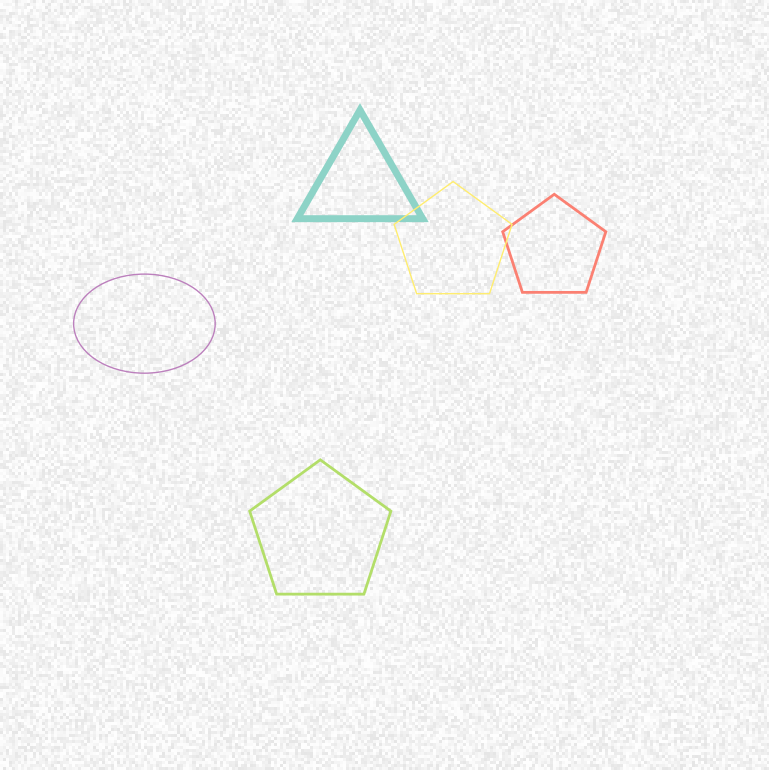[{"shape": "triangle", "thickness": 2.5, "radius": 0.47, "center": [0.468, 0.763]}, {"shape": "pentagon", "thickness": 1, "radius": 0.35, "center": [0.72, 0.677]}, {"shape": "pentagon", "thickness": 1, "radius": 0.48, "center": [0.416, 0.306]}, {"shape": "oval", "thickness": 0.5, "radius": 0.46, "center": [0.188, 0.58]}, {"shape": "pentagon", "thickness": 0.5, "radius": 0.4, "center": [0.588, 0.684]}]